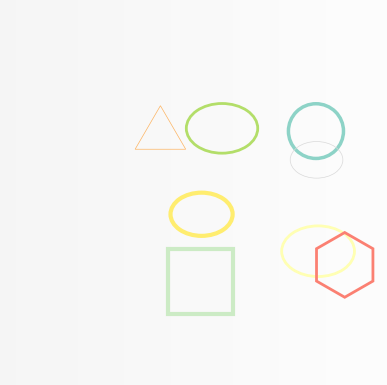[{"shape": "circle", "thickness": 2.5, "radius": 0.36, "center": [0.815, 0.659]}, {"shape": "oval", "thickness": 2, "radius": 0.47, "center": [0.821, 0.347]}, {"shape": "hexagon", "thickness": 2, "radius": 0.42, "center": [0.89, 0.312]}, {"shape": "triangle", "thickness": 0.5, "radius": 0.38, "center": [0.414, 0.65]}, {"shape": "oval", "thickness": 2, "radius": 0.46, "center": [0.573, 0.667]}, {"shape": "oval", "thickness": 0.5, "radius": 0.34, "center": [0.817, 0.585]}, {"shape": "square", "thickness": 3, "radius": 0.42, "center": [0.518, 0.269]}, {"shape": "oval", "thickness": 3, "radius": 0.4, "center": [0.52, 0.443]}]